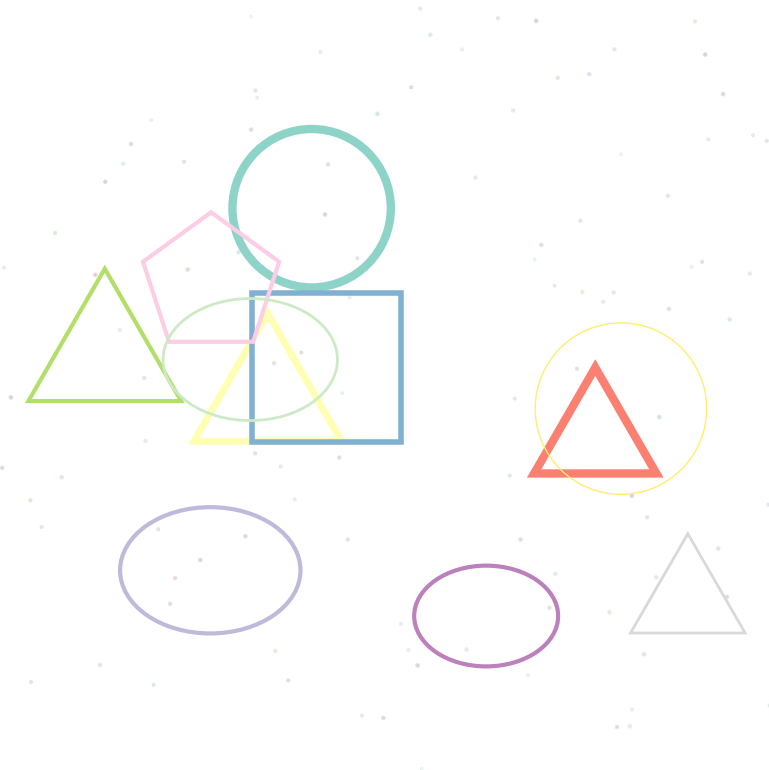[{"shape": "circle", "thickness": 3, "radius": 0.51, "center": [0.405, 0.73]}, {"shape": "triangle", "thickness": 2.5, "radius": 0.55, "center": [0.348, 0.482]}, {"shape": "oval", "thickness": 1.5, "radius": 0.59, "center": [0.273, 0.259]}, {"shape": "triangle", "thickness": 3, "radius": 0.46, "center": [0.773, 0.431]}, {"shape": "square", "thickness": 2, "radius": 0.48, "center": [0.424, 0.523]}, {"shape": "triangle", "thickness": 1.5, "radius": 0.57, "center": [0.136, 0.536]}, {"shape": "pentagon", "thickness": 1.5, "radius": 0.46, "center": [0.274, 0.631]}, {"shape": "triangle", "thickness": 1, "radius": 0.43, "center": [0.893, 0.221]}, {"shape": "oval", "thickness": 1.5, "radius": 0.47, "center": [0.631, 0.2]}, {"shape": "oval", "thickness": 1, "radius": 0.57, "center": [0.325, 0.533]}, {"shape": "circle", "thickness": 0.5, "radius": 0.56, "center": [0.806, 0.469]}]